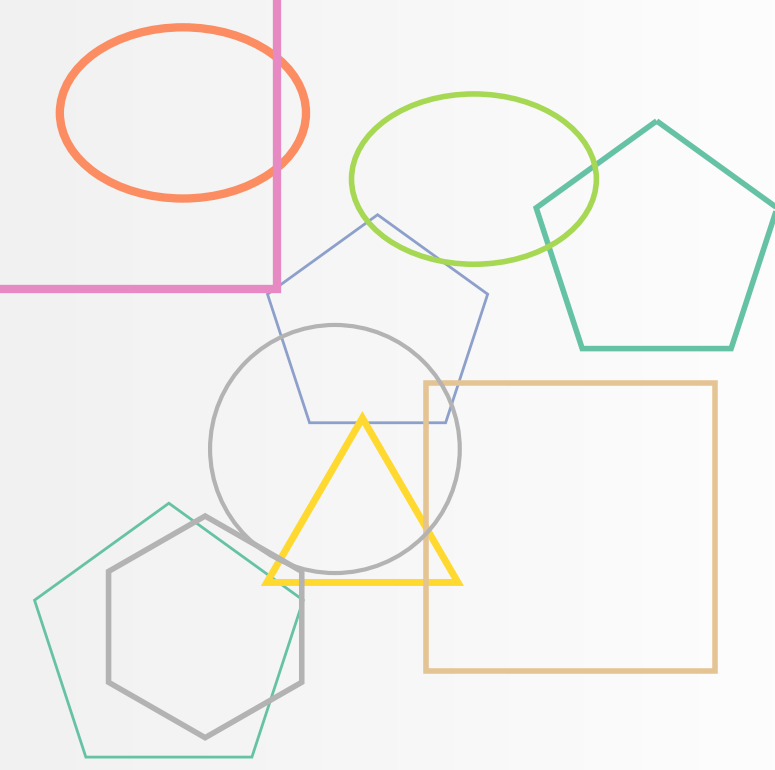[{"shape": "pentagon", "thickness": 1, "radius": 0.91, "center": [0.218, 0.164]}, {"shape": "pentagon", "thickness": 2, "radius": 0.82, "center": [0.847, 0.68]}, {"shape": "oval", "thickness": 3, "radius": 0.79, "center": [0.236, 0.853]}, {"shape": "pentagon", "thickness": 1, "radius": 0.75, "center": [0.487, 0.572]}, {"shape": "square", "thickness": 3, "radius": 0.96, "center": [0.164, 0.818]}, {"shape": "oval", "thickness": 2, "radius": 0.79, "center": [0.612, 0.767]}, {"shape": "triangle", "thickness": 2.5, "radius": 0.71, "center": [0.468, 0.315]}, {"shape": "square", "thickness": 2, "radius": 0.93, "center": [0.736, 0.316]}, {"shape": "hexagon", "thickness": 2, "radius": 0.72, "center": [0.265, 0.186]}, {"shape": "circle", "thickness": 1.5, "radius": 0.81, "center": [0.432, 0.417]}]